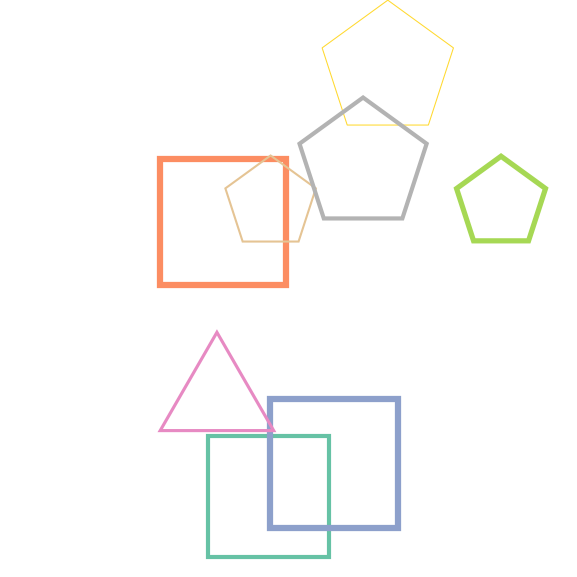[{"shape": "square", "thickness": 2, "radius": 0.52, "center": [0.466, 0.14]}, {"shape": "square", "thickness": 3, "radius": 0.55, "center": [0.386, 0.614]}, {"shape": "square", "thickness": 3, "radius": 0.56, "center": [0.578, 0.197]}, {"shape": "triangle", "thickness": 1.5, "radius": 0.57, "center": [0.376, 0.31]}, {"shape": "pentagon", "thickness": 2.5, "radius": 0.4, "center": [0.868, 0.648]}, {"shape": "pentagon", "thickness": 0.5, "radius": 0.6, "center": [0.672, 0.879]}, {"shape": "pentagon", "thickness": 1, "radius": 0.41, "center": [0.469, 0.648]}, {"shape": "pentagon", "thickness": 2, "radius": 0.58, "center": [0.629, 0.714]}]